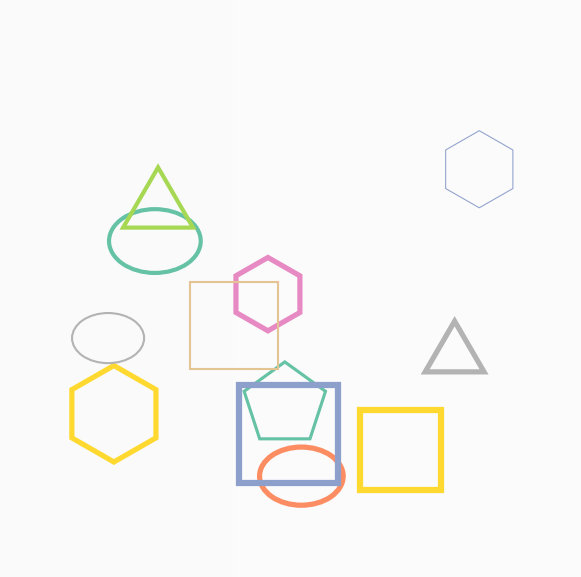[{"shape": "oval", "thickness": 2, "radius": 0.39, "center": [0.266, 0.582]}, {"shape": "pentagon", "thickness": 1.5, "radius": 0.37, "center": [0.49, 0.299]}, {"shape": "oval", "thickness": 2.5, "radius": 0.36, "center": [0.518, 0.175]}, {"shape": "square", "thickness": 3, "radius": 0.43, "center": [0.497, 0.248]}, {"shape": "hexagon", "thickness": 0.5, "radius": 0.33, "center": [0.825, 0.706]}, {"shape": "hexagon", "thickness": 2.5, "radius": 0.32, "center": [0.461, 0.49]}, {"shape": "triangle", "thickness": 2, "radius": 0.35, "center": [0.272, 0.64]}, {"shape": "hexagon", "thickness": 2.5, "radius": 0.42, "center": [0.196, 0.283]}, {"shape": "square", "thickness": 3, "radius": 0.35, "center": [0.69, 0.22]}, {"shape": "square", "thickness": 1, "radius": 0.38, "center": [0.403, 0.436]}, {"shape": "triangle", "thickness": 2.5, "radius": 0.29, "center": [0.782, 0.384]}, {"shape": "oval", "thickness": 1, "radius": 0.31, "center": [0.186, 0.414]}]